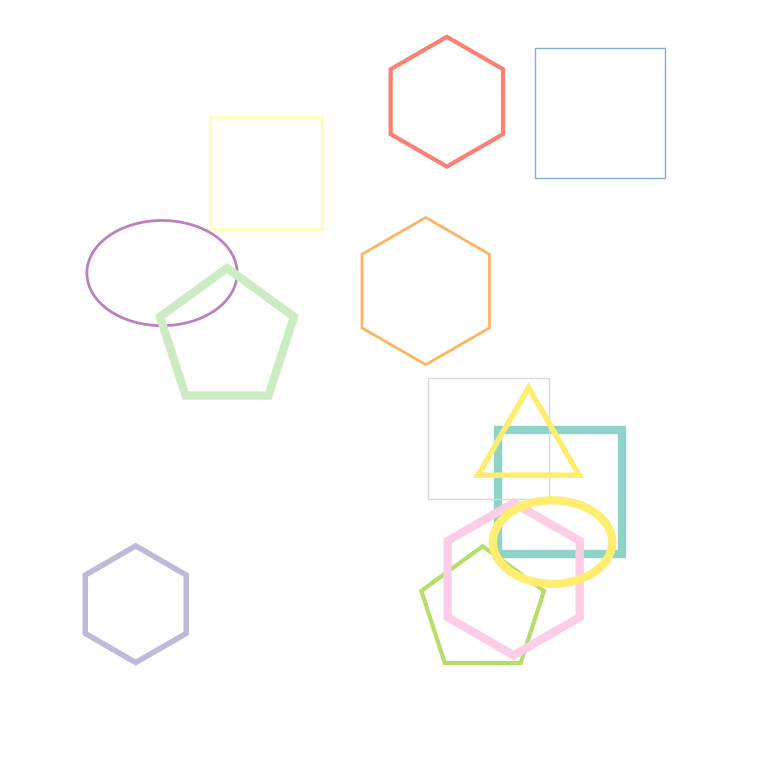[{"shape": "square", "thickness": 3, "radius": 0.4, "center": [0.728, 0.361]}, {"shape": "square", "thickness": 1, "radius": 0.36, "center": [0.345, 0.775]}, {"shape": "hexagon", "thickness": 2, "radius": 0.38, "center": [0.176, 0.215]}, {"shape": "hexagon", "thickness": 1.5, "radius": 0.42, "center": [0.58, 0.868]}, {"shape": "square", "thickness": 0.5, "radius": 0.42, "center": [0.78, 0.853]}, {"shape": "hexagon", "thickness": 1, "radius": 0.48, "center": [0.553, 0.622]}, {"shape": "pentagon", "thickness": 1.5, "radius": 0.42, "center": [0.627, 0.207]}, {"shape": "hexagon", "thickness": 3, "radius": 0.5, "center": [0.667, 0.248]}, {"shape": "square", "thickness": 0.5, "radius": 0.39, "center": [0.635, 0.431]}, {"shape": "oval", "thickness": 1, "radius": 0.49, "center": [0.21, 0.645]}, {"shape": "pentagon", "thickness": 3, "radius": 0.46, "center": [0.295, 0.56]}, {"shape": "triangle", "thickness": 2, "radius": 0.38, "center": [0.686, 0.421]}, {"shape": "oval", "thickness": 3, "radius": 0.39, "center": [0.718, 0.296]}]